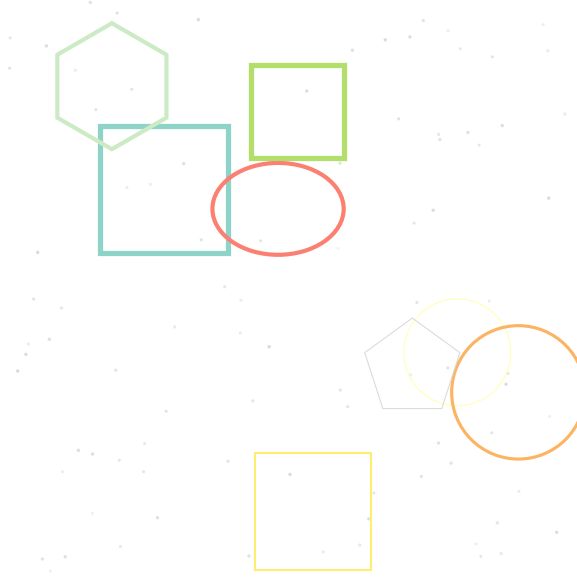[{"shape": "square", "thickness": 2.5, "radius": 0.55, "center": [0.284, 0.671]}, {"shape": "circle", "thickness": 0.5, "radius": 0.46, "center": [0.792, 0.389]}, {"shape": "oval", "thickness": 2, "radius": 0.57, "center": [0.481, 0.637]}, {"shape": "circle", "thickness": 1.5, "radius": 0.58, "center": [0.898, 0.32]}, {"shape": "square", "thickness": 2.5, "radius": 0.4, "center": [0.515, 0.806]}, {"shape": "pentagon", "thickness": 0.5, "radius": 0.43, "center": [0.714, 0.362]}, {"shape": "hexagon", "thickness": 2, "radius": 0.55, "center": [0.194, 0.85]}, {"shape": "square", "thickness": 1, "radius": 0.5, "center": [0.543, 0.113]}]